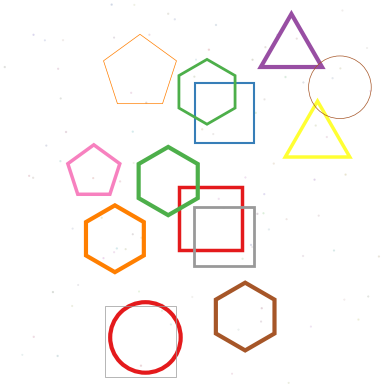[{"shape": "square", "thickness": 2.5, "radius": 0.41, "center": [0.546, 0.433]}, {"shape": "circle", "thickness": 3, "radius": 0.46, "center": [0.378, 0.124]}, {"shape": "square", "thickness": 1.5, "radius": 0.39, "center": [0.583, 0.706]}, {"shape": "hexagon", "thickness": 3, "radius": 0.44, "center": [0.437, 0.53]}, {"shape": "hexagon", "thickness": 2, "radius": 0.42, "center": [0.538, 0.762]}, {"shape": "triangle", "thickness": 3, "radius": 0.46, "center": [0.757, 0.872]}, {"shape": "pentagon", "thickness": 0.5, "radius": 0.5, "center": [0.364, 0.811]}, {"shape": "hexagon", "thickness": 3, "radius": 0.43, "center": [0.298, 0.38]}, {"shape": "triangle", "thickness": 2.5, "radius": 0.48, "center": [0.825, 0.641]}, {"shape": "hexagon", "thickness": 3, "radius": 0.44, "center": [0.637, 0.178]}, {"shape": "circle", "thickness": 0.5, "radius": 0.41, "center": [0.883, 0.773]}, {"shape": "pentagon", "thickness": 2.5, "radius": 0.35, "center": [0.244, 0.553]}, {"shape": "square", "thickness": 0.5, "radius": 0.46, "center": [0.364, 0.114]}, {"shape": "square", "thickness": 2, "radius": 0.39, "center": [0.582, 0.385]}]